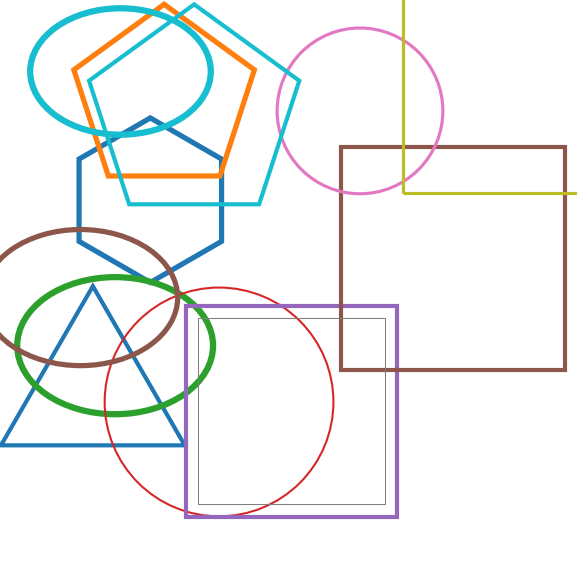[{"shape": "hexagon", "thickness": 2.5, "radius": 0.71, "center": [0.26, 0.652]}, {"shape": "triangle", "thickness": 2, "radius": 0.92, "center": [0.161, 0.32]}, {"shape": "pentagon", "thickness": 2.5, "radius": 0.82, "center": [0.284, 0.827]}, {"shape": "oval", "thickness": 3, "radius": 0.85, "center": [0.199, 0.401]}, {"shape": "circle", "thickness": 1, "radius": 0.99, "center": [0.379, 0.303]}, {"shape": "square", "thickness": 2, "radius": 0.91, "center": [0.505, 0.287]}, {"shape": "oval", "thickness": 2.5, "radius": 0.84, "center": [0.139, 0.484]}, {"shape": "square", "thickness": 2, "radius": 0.97, "center": [0.784, 0.552]}, {"shape": "circle", "thickness": 1.5, "radius": 0.72, "center": [0.623, 0.807]}, {"shape": "square", "thickness": 0.5, "radius": 0.81, "center": [0.505, 0.287]}, {"shape": "square", "thickness": 1.5, "radius": 0.96, "center": [0.889, 0.856]}, {"shape": "oval", "thickness": 3, "radius": 0.78, "center": [0.209, 0.875]}, {"shape": "pentagon", "thickness": 2, "radius": 0.96, "center": [0.336, 0.8]}]